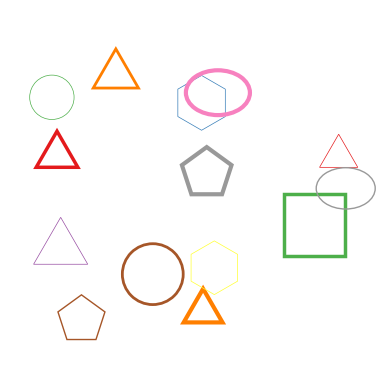[{"shape": "triangle", "thickness": 2.5, "radius": 0.31, "center": [0.148, 0.597]}, {"shape": "triangle", "thickness": 0.5, "radius": 0.29, "center": [0.88, 0.594]}, {"shape": "hexagon", "thickness": 0.5, "radius": 0.36, "center": [0.524, 0.733]}, {"shape": "square", "thickness": 2.5, "radius": 0.4, "center": [0.817, 0.415]}, {"shape": "circle", "thickness": 0.5, "radius": 0.29, "center": [0.135, 0.747]}, {"shape": "triangle", "thickness": 0.5, "radius": 0.41, "center": [0.158, 0.354]}, {"shape": "triangle", "thickness": 2, "radius": 0.34, "center": [0.301, 0.805]}, {"shape": "triangle", "thickness": 3, "radius": 0.29, "center": [0.528, 0.192]}, {"shape": "hexagon", "thickness": 0.5, "radius": 0.35, "center": [0.557, 0.305]}, {"shape": "pentagon", "thickness": 1, "radius": 0.32, "center": [0.212, 0.17]}, {"shape": "circle", "thickness": 2, "radius": 0.4, "center": [0.397, 0.288]}, {"shape": "oval", "thickness": 3, "radius": 0.42, "center": [0.566, 0.759]}, {"shape": "pentagon", "thickness": 3, "radius": 0.34, "center": [0.537, 0.55]}, {"shape": "oval", "thickness": 1, "radius": 0.38, "center": [0.898, 0.511]}]